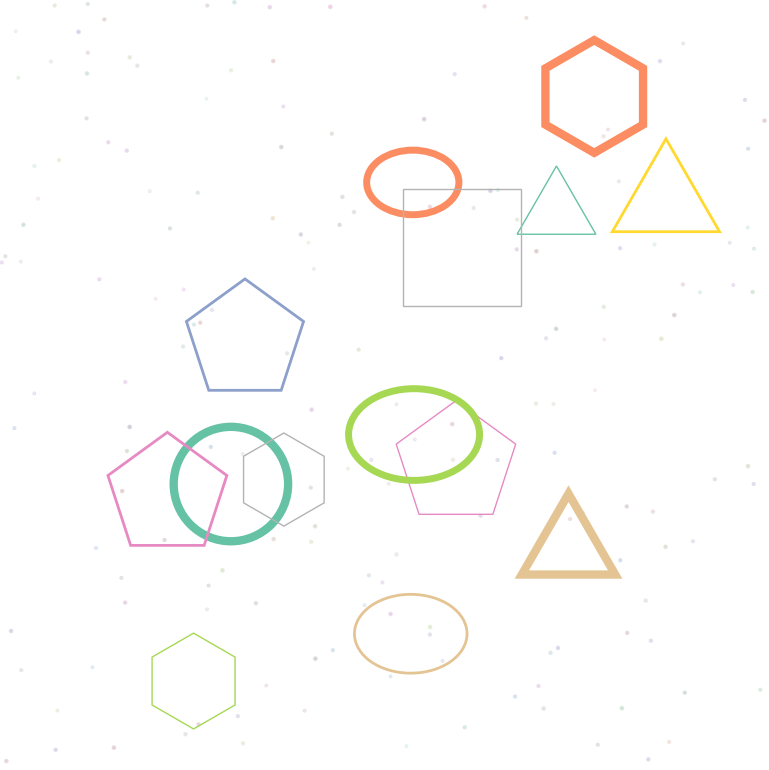[{"shape": "circle", "thickness": 3, "radius": 0.37, "center": [0.3, 0.371]}, {"shape": "triangle", "thickness": 0.5, "radius": 0.3, "center": [0.723, 0.725]}, {"shape": "oval", "thickness": 2.5, "radius": 0.3, "center": [0.536, 0.763]}, {"shape": "hexagon", "thickness": 3, "radius": 0.37, "center": [0.772, 0.875]}, {"shape": "pentagon", "thickness": 1, "radius": 0.4, "center": [0.318, 0.558]}, {"shape": "pentagon", "thickness": 0.5, "radius": 0.41, "center": [0.592, 0.398]}, {"shape": "pentagon", "thickness": 1, "radius": 0.41, "center": [0.217, 0.357]}, {"shape": "hexagon", "thickness": 0.5, "radius": 0.31, "center": [0.251, 0.116]}, {"shape": "oval", "thickness": 2.5, "radius": 0.43, "center": [0.538, 0.436]}, {"shape": "triangle", "thickness": 1, "radius": 0.4, "center": [0.865, 0.739]}, {"shape": "oval", "thickness": 1, "radius": 0.37, "center": [0.533, 0.177]}, {"shape": "triangle", "thickness": 3, "radius": 0.35, "center": [0.738, 0.289]}, {"shape": "hexagon", "thickness": 0.5, "radius": 0.3, "center": [0.369, 0.377]}, {"shape": "square", "thickness": 0.5, "radius": 0.38, "center": [0.6, 0.679]}]